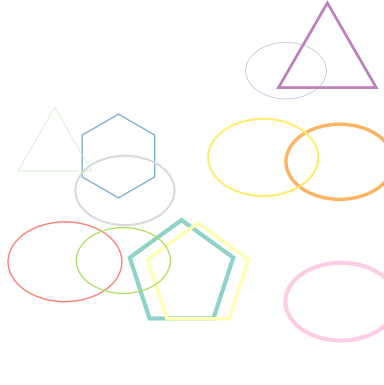[{"shape": "pentagon", "thickness": 3, "radius": 0.71, "center": [0.471, 0.287]}, {"shape": "pentagon", "thickness": 2.5, "radius": 0.69, "center": [0.514, 0.283]}, {"shape": "oval", "thickness": 0.5, "radius": 0.52, "center": [0.743, 0.816]}, {"shape": "oval", "thickness": 1, "radius": 0.74, "center": [0.169, 0.32]}, {"shape": "hexagon", "thickness": 1, "radius": 0.54, "center": [0.308, 0.595]}, {"shape": "oval", "thickness": 2.5, "radius": 0.7, "center": [0.882, 0.58]}, {"shape": "oval", "thickness": 1, "radius": 0.61, "center": [0.32, 0.323]}, {"shape": "oval", "thickness": 3, "radius": 0.72, "center": [0.886, 0.216]}, {"shape": "oval", "thickness": 1.5, "radius": 0.64, "center": [0.325, 0.505]}, {"shape": "triangle", "thickness": 2, "radius": 0.73, "center": [0.85, 0.846]}, {"shape": "triangle", "thickness": 0.5, "radius": 0.55, "center": [0.142, 0.611]}, {"shape": "oval", "thickness": 1.5, "radius": 0.72, "center": [0.684, 0.591]}]